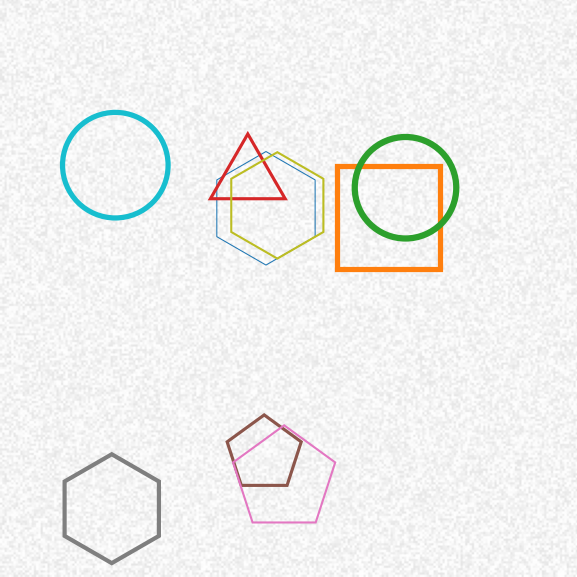[{"shape": "hexagon", "thickness": 0.5, "radius": 0.49, "center": [0.461, 0.638]}, {"shape": "square", "thickness": 2.5, "radius": 0.45, "center": [0.673, 0.622]}, {"shape": "circle", "thickness": 3, "radius": 0.44, "center": [0.702, 0.674]}, {"shape": "triangle", "thickness": 1.5, "radius": 0.37, "center": [0.429, 0.692]}, {"shape": "pentagon", "thickness": 1.5, "radius": 0.34, "center": [0.457, 0.213]}, {"shape": "pentagon", "thickness": 1, "radius": 0.46, "center": [0.492, 0.17]}, {"shape": "hexagon", "thickness": 2, "radius": 0.47, "center": [0.194, 0.118]}, {"shape": "hexagon", "thickness": 1, "radius": 0.46, "center": [0.48, 0.643]}, {"shape": "circle", "thickness": 2.5, "radius": 0.46, "center": [0.2, 0.713]}]